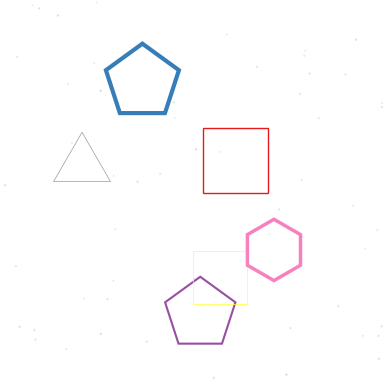[{"shape": "square", "thickness": 1, "radius": 0.42, "center": [0.611, 0.583]}, {"shape": "pentagon", "thickness": 3, "radius": 0.5, "center": [0.37, 0.787]}, {"shape": "pentagon", "thickness": 1.5, "radius": 0.48, "center": [0.52, 0.185]}, {"shape": "square", "thickness": 0.5, "radius": 0.35, "center": [0.571, 0.279]}, {"shape": "hexagon", "thickness": 2.5, "radius": 0.4, "center": [0.712, 0.351]}, {"shape": "triangle", "thickness": 0.5, "radius": 0.43, "center": [0.213, 0.571]}]